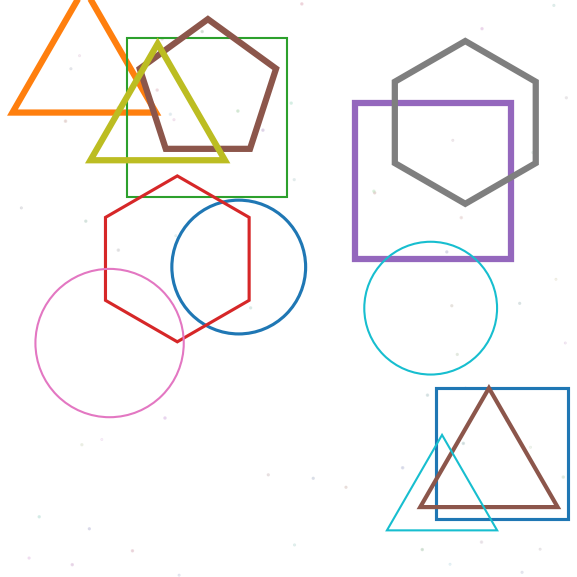[{"shape": "circle", "thickness": 1.5, "radius": 0.58, "center": [0.413, 0.537]}, {"shape": "square", "thickness": 1.5, "radius": 0.57, "center": [0.869, 0.214]}, {"shape": "triangle", "thickness": 3, "radius": 0.72, "center": [0.146, 0.876]}, {"shape": "square", "thickness": 1, "radius": 0.69, "center": [0.358, 0.795]}, {"shape": "hexagon", "thickness": 1.5, "radius": 0.72, "center": [0.307, 0.551]}, {"shape": "square", "thickness": 3, "radius": 0.68, "center": [0.75, 0.686]}, {"shape": "triangle", "thickness": 2, "radius": 0.69, "center": [0.847, 0.19]}, {"shape": "pentagon", "thickness": 3, "radius": 0.62, "center": [0.36, 0.842]}, {"shape": "circle", "thickness": 1, "radius": 0.64, "center": [0.19, 0.405]}, {"shape": "hexagon", "thickness": 3, "radius": 0.7, "center": [0.806, 0.787]}, {"shape": "triangle", "thickness": 3, "radius": 0.67, "center": [0.273, 0.789]}, {"shape": "triangle", "thickness": 1, "radius": 0.55, "center": [0.765, 0.136]}, {"shape": "circle", "thickness": 1, "radius": 0.57, "center": [0.746, 0.466]}]